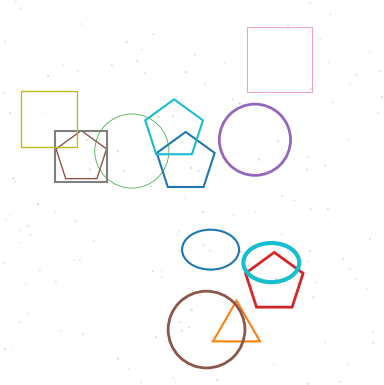[{"shape": "pentagon", "thickness": 1.5, "radius": 0.4, "center": [0.482, 0.578]}, {"shape": "oval", "thickness": 1.5, "radius": 0.37, "center": [0.547, 0.352]}, {"shape": "triangle", "thickness": 1.5, "radius": 0.35, "center": [0.614, 0.149]}, {"shape": "circle", "thickness": 0.5, "radius": 0.48, "center": [0.342, 0.608]}, {"shape": "pentagon", "thickness": 2, "radius": 0.39, "center": [0.713, 0.266]}, {"shape": "circle", "thickness": 2, "radius": 0.46, "center": [0.662, 0.637]}, {"shape": "pentagon", "thickness": 1, "radius": 0.34, "center": [0.211, 0.592]}, {"shape": "circle", "thickness": 2, "radius": 0.5, "center": [0.536, 0.144]}, {"shape": "square", "thickness": 0.5, "radius": 0.42, "center": [0.726, 0.846]}, {"shape": "square", "thickness": 1.5, "radius": 0.34, "center": [0.21, 0.594]}, {"shape": "square", "thickness": 1, "radius": 0.36, "center": [0.127, 0.692]}, {"shape": "pentagon", "thickness": 1.5, "radius": 0.39, "center": [0.452, 0.663]}, {"shape": "oval", "thickness": 3, "radius": 0.36, "center": [0.705, 0.318]}]